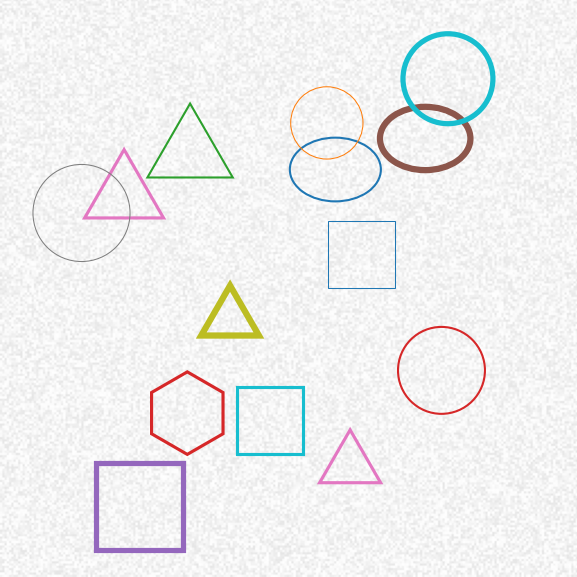[{"shape": "oval", "thickness": 1, "radius": 0.39, "center": [0.581, 0.706]}, {"shape": "square", "thickness": 0.5, "radius": 0.29, "center": [0.626, 0.558]}, {"shape": "circle", "thickness": 0.5, "radius": 0.31, "center": [0.566, 0.786]}, {"shape": "triangle", "thickness": 1, "radius": 0.43, "center": [0.329, 0.734]}, {"shape": "hexagon", "thickness": 1.5, "radius": 0.36, "center": [0.324, 0.284]}, {"shape": "circle", "thickness": 1, "radius": 0.38, "center": [0.764, 0.358]}, {"shape": "square", "thickness": 2.5, "radius": 0.37, "center": [0.241, 0.122]}, {"shape": "oval", "thickness": 3, "radius": 0.39, "center": [0.736, 0.759]}, {"shape": "triangle", "thickness": 1.5, "radius": 0.31, "center": [0.606, 0.194]}, {"shape": "triangle", "thickness": 1.5, "radius": 0.39, "center": [0.215, 0.661]}, {"shape": "circle", "thickness": 0.5, "radius": 0.42, "center": [0.141, 0.63]}, {"shape": "triangle", "thickness": 3, "radius": 0.29, "center": [0.398, 0.447]}, {"shape": "square", "thickness": 1.5, "radius": 0.29, "center": [0.468, 0.271]}, {"shape": "circle", "thickness": 2.5, "radius": 0.39, "center": [0.776, 0.863]}]